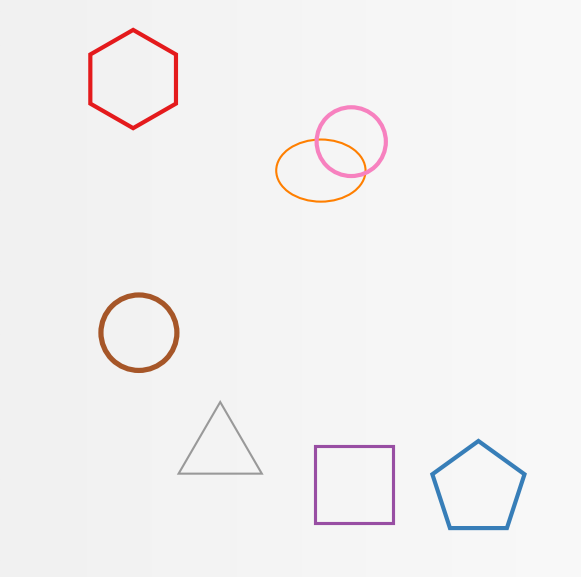[{"shape": "hexagon", "thickness": 2, "radius": 0.43, "center": [0.229, 0.862]}, {"shape": "pentagon", "thickness": 2, "radius": 0.42, "center": [0.823, 0.152]}, {"shape": "square", "thickness": 1.5, "radius": 0.33, "center": [0.609, 0.16]}, {"shape": "oval", "thickness": 1, "radius": 0.38, "center": [0.552, 0.704]}, {"shape": "circle", "thickness": 2.5, "radius": 0.33, "center": [0.239, 0.423]}, {"shape": "circle", "thickness": 2, "radius": 0.3, "center": [0.604, 0.754]}, {"shape": "triangle", "thickness": 1, "radius": 0.41, "center": [0.379, 0.22]}]